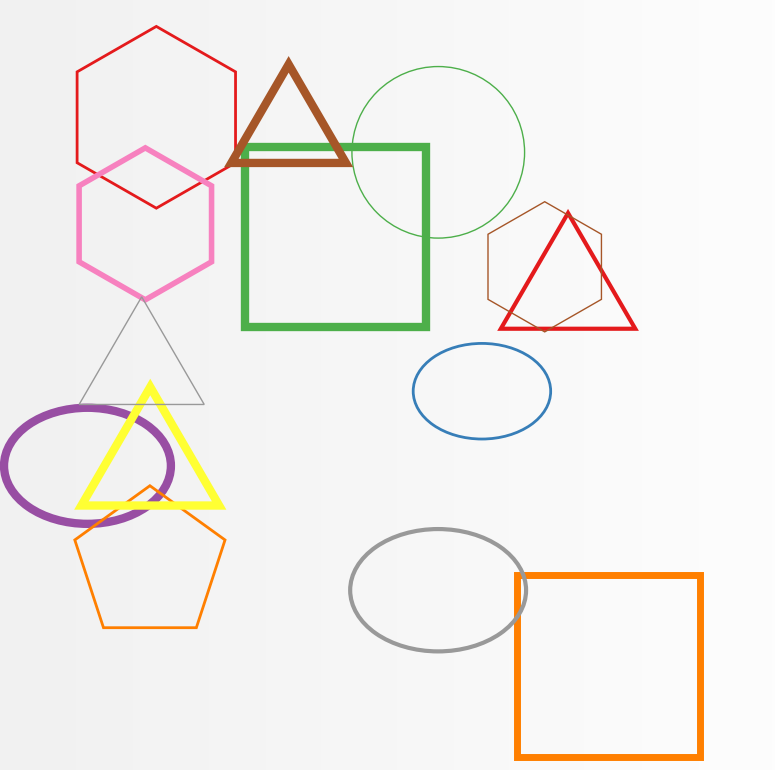[{"shape": "hexagon", "thickness": 1, "radius": 0.59, "center": [0.202, 0.848]}, {"shape": "triangle", "thickness": 1.5, "radius": 0.5, "center": [0.733, 0.623]}, {"shape": "oval", "thickness": 1, "radius": 0.44, "center": [0.622, 0.492]}, {"shape": "square", "thickness": 3, "radius": 0.58, "center": [0.433, 0.692]}, {"shape": "circle", "thickness": 0.5, "radius": 0.56, "center": [0.565, 0.802]}, {"shape": "oval", "thickness": 3, "radius": 0.54, "center": [0.113, 0.395]}, {"shape": "square", "thickness": 2.5, "radius": 0.59, "center": [0.785, 0.135]}, {"shape": "pentagon", "thickness": 1, "radius": 0.51, "center": [0.193, 0.267]}, {"shape": "triangle", "thickness": 3, "radius": 0.51, "center": [0.194, 0.395]}, {"shape": "triangle", "thickness": 3, "radius": 0.43, "center": [0.372, 0.831]}, {"shape": "hexagon", "thickness": 0.5, "radius": 0.42, "center": [0.703, 0.654]}, {"shape": "hexagon", "thickness": 2, "radius": 0.49, "center": [0.188, 0.709]}, {"shape": "oval", "thickness": 1.5, "radius": 0.57, "center": [0.565, 0.233]}, {"shape": "triangle", "thickness": 0.5, "radius": 0.47, "center": [0.183, 0.521]}]